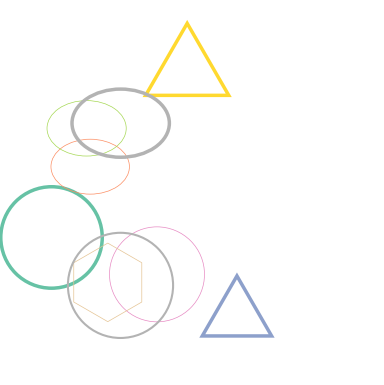[{"shape": "circle", "thickness": 2.5, "radius": 0.66, "center": [0.134, 0.383]}, {"shape": "oval", "thickness": 0.5, "radius": 0.51, "center": [0.234, 0.567]}, {"shape": "triangle", "thickness": 2.5, "radius": 0.52, "center": [0.615, 0.179]}, {"shape": "circle", "thickness": 0.5, "radius": 0.62, "center": [0.408, 0.287]}, {"shape": "oval", "thickness": 0.5, "radius": 0.51, "center": [0.225, 0.667]}, {"shape": "triangle", "thickness": 2.5, "radius": 0.62, "center": [0.486, 0.815]}, {"shape": "hexagon", "thickness": 0.5, "radius": 0.51, "center": [0.28, 0.267]}, {"shape": "oval", "thickness": 2.5, "radius": 0.63, "center": [0.313, 0.68]}, {"shape": "circle", "thickness": 1.5, "radius": 0.68, "center": [0.313, 0.259]}]